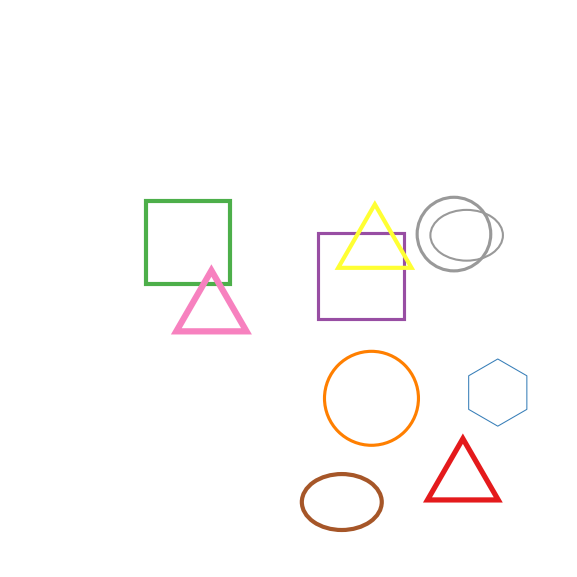[{"shape": "triangle", "thickness": 2.5, "radius": 0.35, "center": [0.802, 0.169]}, {"shape": "hexagon", "thickness": 0.5, "radius": 0.29, "center": [0.862, 0.319]}, {"shape": "square", "thickness": 2, "radius": 0.36, "center": [0.326, 0.579]}, {"shape": "square", "thickness": 1.5, "radius": 0.37, "center": [0.626, 0.522]}, {"shape": "circle", "thickness": 1.5, "radius": 0.41, "center": [0.643, 0.309]}, {"shape": "triangle", "thickness": 2, "radius": 0.37, "center": [0.649, 0.572]}, {"shape": "oval", "thickness": 2, "radius": 0.35, "center": [0.592, 0.13]}, {"shape": "triangle", "thickness": 3, "radius": 0.35, "center": [0.366, 0.46]}, {"shape": "oval", "thickness": 1, "radius": 0.31, "center": [0.808, 0.592]}, {"shape": "circle", "thickness": 1.5, "radius": 0.32, "center": [0.786, 0.594]}]